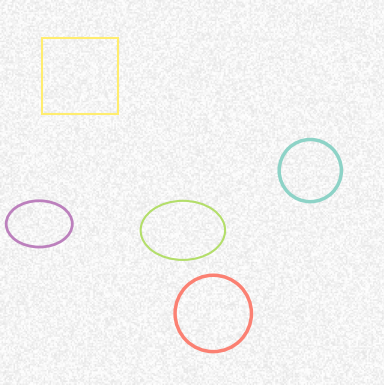[{"shape": "circle", "thickness": 2.5, "radius": 0.4, "center": [0.806, 0.557]}, {"shape": "circle", "thickness": 2.5, "radius": 0.5, "center": [0.554, 0.186]}, {"shape": "oval", "thickness": 1.5, "radius": 0.55, "center": [0.475, 0.402]}, {"shape": "oval", "thickness": 2, "radius": 0.43, "center": [0.102, 0.418]}, {"shape": "square", "thickness": 1.5, "radius": 0.49, "center": [0.207, 0.802]}]